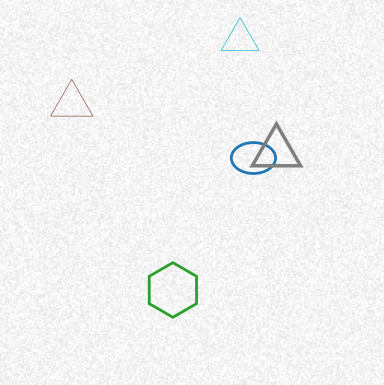[{"shape": "oval", "thickness": 2, "radius": 0.29, "center": [0.658, 0.59]}, {"shape": "hexagon", "thickness": 2, "radius": 0.35, "center": [0.449, 0.247]}, {"shape": "triangle", "thickness": 0.5, "radius": 0.32, "center": [0.186, 0.73]}, {"shape": "triangle", "thickness": 2.5, "radius": 0.36, "center": [0.718, 0.606]}, {"shape": "triangle", "thickness": 0.5, "radius": 0.29, "center": [0.624, 0.897]}]